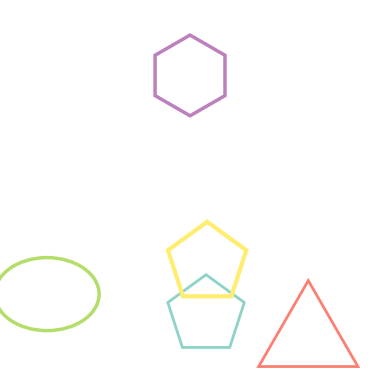[{"shape": "pentagon", "thickness": 2, "radius": 0.52, "center": [0.535, 0.182]}, {"shape": "triangle", "thickness": 2, "radius": 0.74, "center": [0.801, 0.122]}, {"shape": "oval", "thickness": 2.5, "radius": 0.68, "center": [0.122, 0.236]}, {"shape": "hexagon", "thickness": 2.5, "radius": 0.52, "center": [0.494, 0.804]}, {"shape": "pentagon", "thickness": 3, "radius": 0.53, "center": [0.538, 0.317]}]